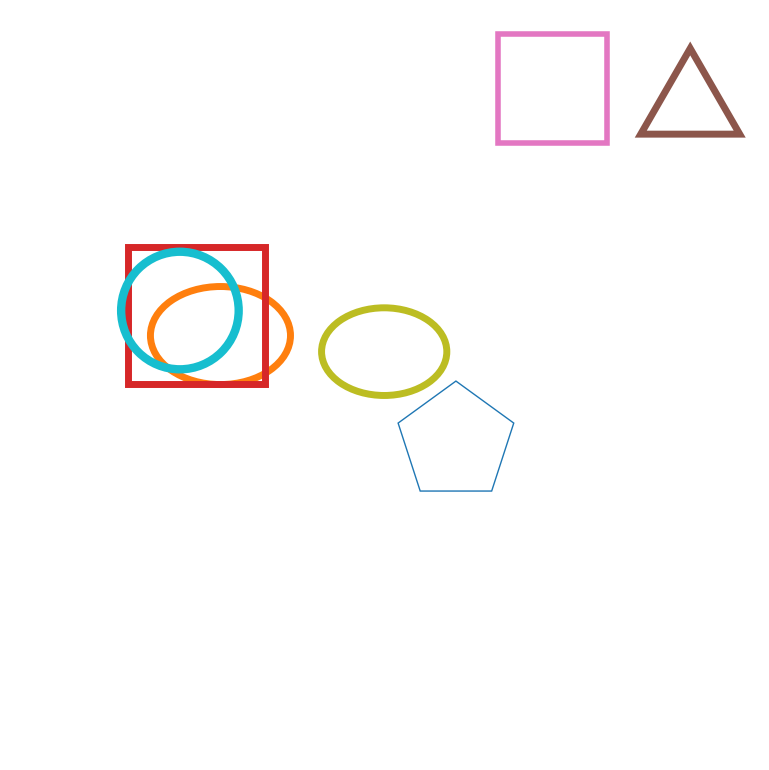[{"shape": "pentagon", "thickness": 0.5, "radius": 0.39, "center": [0.592, 0.426]}, {"shape": "oval", "thickness": 2.5, "radius": 0.45, "center": [0.286, 0.564]}, {"shape": "square", "thickness": 2.5, "radius": 0.45, "center": [0.255, 0.59]}, {"shape": "triangle", "thickness": 2.5, "radius": 0.37, "center": [0.896, 0.863]}, {"shape": "square", "thickness": 2, "radius": 0.35, "center": [0.718, 0.885]}, {"shape": "oval", "thickness": 2.5, "radius": 0.41, "center": [0.499, 0.543]}, {"shape": "circle", "thickness": 3, "radius": 0.38, "center": [0.234, 0.597]}]